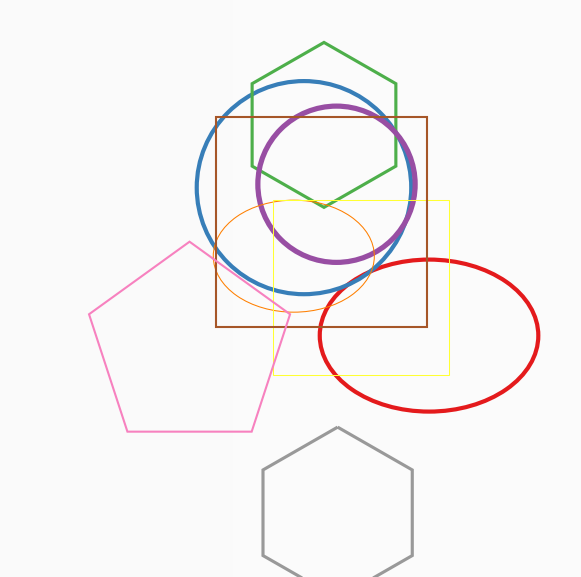[{"shape": "oval", "thickness": 2, "radius": 0.94, "center": [0.738, 0.418]}, {"shape": "circle", "thickness": 2, "radius": 0.92, "center": [0.523, 0.674]}, {"shape": "hexagon", "thickness": 1.5, "radius": 0.71, "center": [0.557, 0.783]}, {"shape": "circle", "thickness": 2.5, "radius": 0.68, "center": [0.579, 0.68]}, {"shape": "oval", "thickness": 0.5, "radius": 0.69, "center": [0.505, 0.556]}, {"shape": "square", "thickness": 0.5, "radius": 0.76, "center": [0.621, 0.502]}, {"shape": "square", "thickness": 1, "radius": 0.91, "center": [0.553, 0.614]}, {"shape": "pentagon", "thickness": 1, "radius": 0.91, "center": [0.326, 0.399]}, {"shape": "hexagon", "thickness": 1.5, "radius": 0.74, "center": [0.581, 0.111]}]